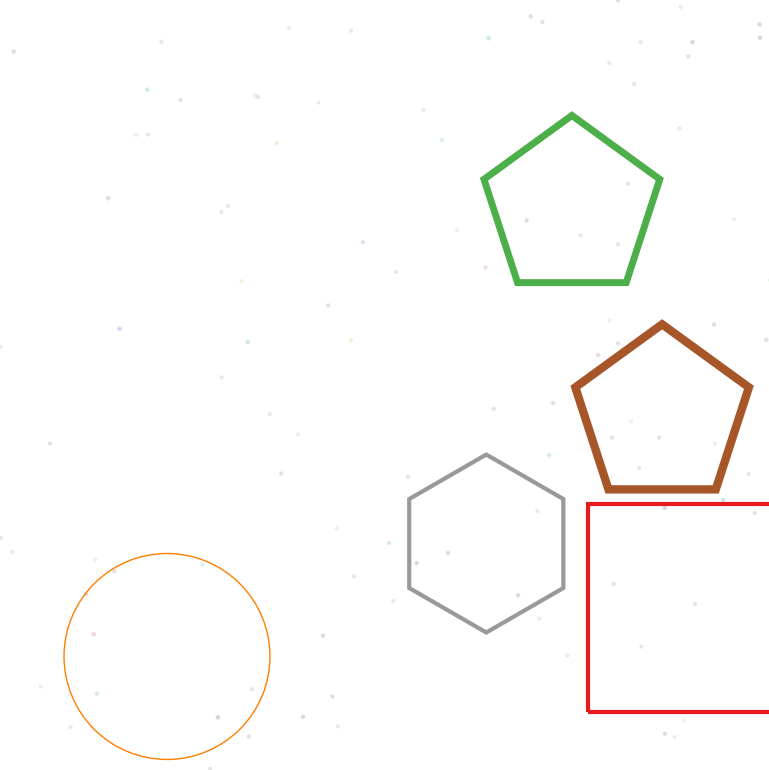[{"shape": "square", "thickness": 1.5, "radius": 0.68, "center": [0.898, 0.21]}, {"shape": "pentagon", "thickness": 2.5, "radius": 0.6, "center": [0.743, 0.73]}, {"shape": "circle", "thickness": 0.5, "radius": 0.67, "center": [0.217, 0.147]}, {"shape": "pentagon", "thickness": 3, "radius": 0.59, "center": [0.86, 0.46]}, {"shape": "hexagon", "thickness": 1.5, "radius": 0.58, "center": [0.632, 0.294]}]